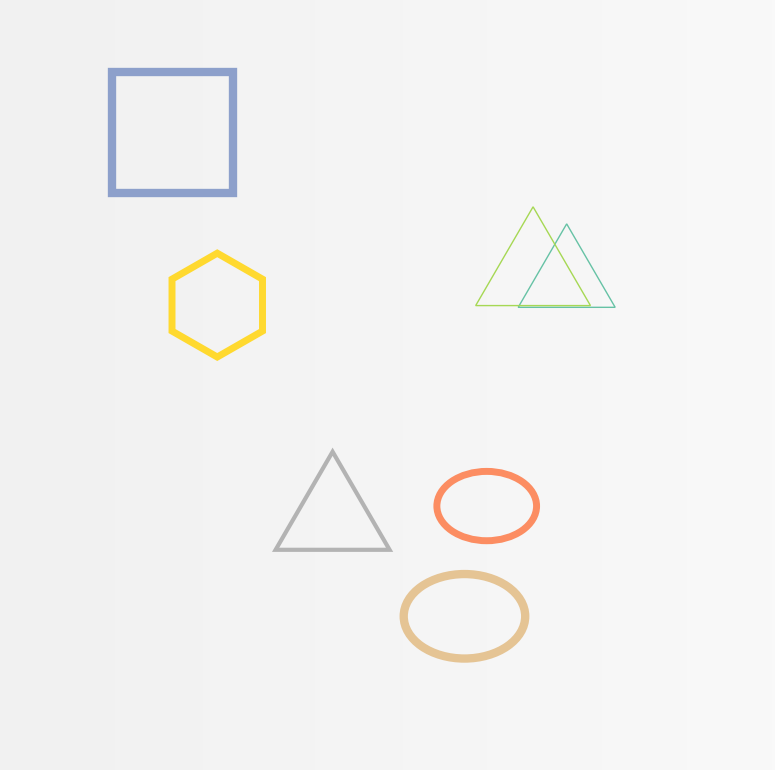[{"shape": "triangle", "thickness": 0.5, "radius": 0.36, "center": [0.731, 0.637]}, {"shape": "oval", "thickness": 2.5, "radius": 0.32, "center": [0.628, 0.343]}, {"shape": "square", "thickness": 3, "radius": 0.39, "center": [0.223, 0.828]}, {"shape": "triangle", "thickness": 0.5, "radius": 0.43, "center": [0.688, 0.646]}, {"shape": "hexagon", "thickness": 2.5, "radius": 0.34, "center": [0.28, 0.604]}, {"shape": "oval", "thickness": 3, "radius": 0.39, "center": [0.599, 0.2]}, {"shape": "triangle", "thickness": 1.5, "radius": 0.42, "center": [0.429, 0.328]}]